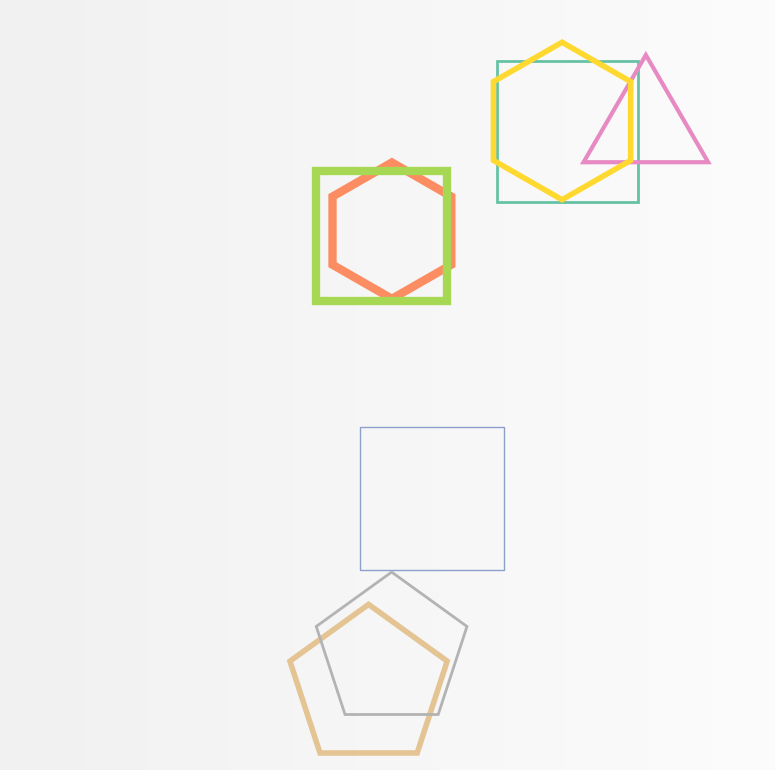[{"shape": "square", "thickness": 1, "radius": 0.46, "center": [0.732, 0.829]}, {"shape": "hexagon", "thickness": 3, "radius": 0.44, "center": [0.506, 0.7]}, {"shape": "square", "thickness": 0.5, "radius": 0.46, "center": [0.558, 0.353]}, {"shape": "triangle", "thickness": 1.5, "radius": 0.46, "center": [0.833, 0.836]}, {"shape": "square", "thickness": 3, "radius": 0.42, "center": [0.492, 0.693]}, {"shape": "hexagon", "thickness": 2, "radius": 0.51, "center": [0.725, 0.843]}, {"shape": "pentagon", "thickness": 2, "radius": 0.53, "center": [0.476, 0.108]}, {"shape": "pentagon", "thickness": 1, "radius": 0.51, "center": [0.505, 0.155]}]